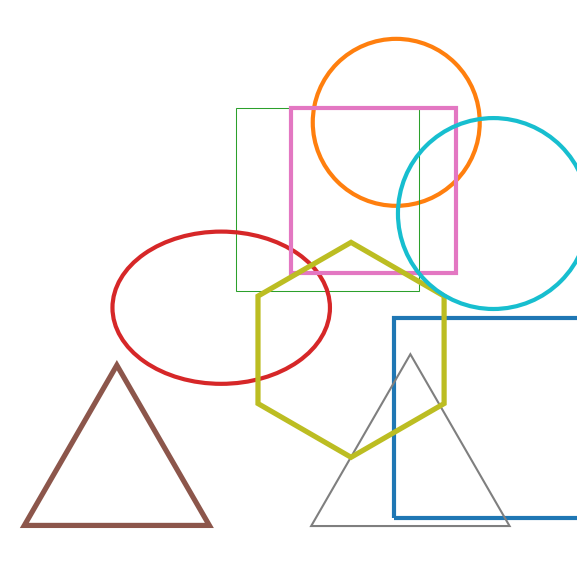[{"shape": "square", "thickness": 2, "radius": 0.86, "center": [0.855, 0.276]}, {"shape": "circle", "thickness": 2, "radius": 0.72, "center": [0.686, 0.787]}, {"shape": "square", "thickness": 0.5, "radius": 0.79, "center": [0.567, 0.654]}, {"shape": "oval", "thickness": 2, "radius": 0.94, "center": [0.383, 0.466]}, {"shape": "triangle", "thickness": 2.5, "radius": 0.92, "center": [0.202, 0.182]}, {"shape": "square", "thickness": 2, "radius": 0.71, "center": [0.647, 0.669]}, {"shape": "triangle", "thickness": 1, "radius": 0.99, "center": [0.711, 0.187]}, {"shape": "hexagon", "thickness": 2.5, "radius": 0.93, "center": [0.608, 0.393]}, {"shape": "circle", "thickness": 2, "radius": 0.83, "center": [0.854, 0.629]}]